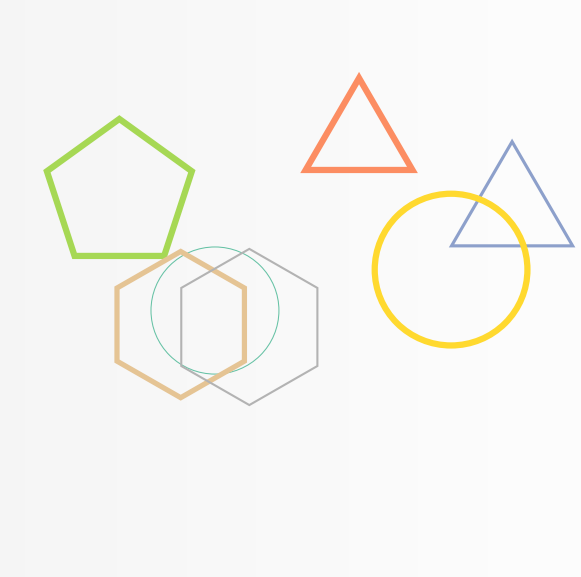[{"shape": "circle", "thickness": 0.5, "radius": 0.55, "center": [0.37, 0.461]}, {"shape": "triangle", "thickness": 3, "radius": 0.53, "center": [0.618, 0.758]}, {"shape": "triangle", "thickness": 1.5, "radius": 0.6, "center": [0.881, 0.634]}, {"shape": "pentagon", "thickness": 3, "radius": 0.66, "center": [0.205, 0.662]}, {"shape": "circle", "thickness": 3, "radius": 0.66, "center": [0.776, 0.532]}, {"shape": "hexagon", "thickness": 2.5, "radius": 0.63, "center": [0.311, 0.437]}, {"shape": "hexagon", "thickness": 1, "radius": 0.68, "center": [0.429, 0.433]}]